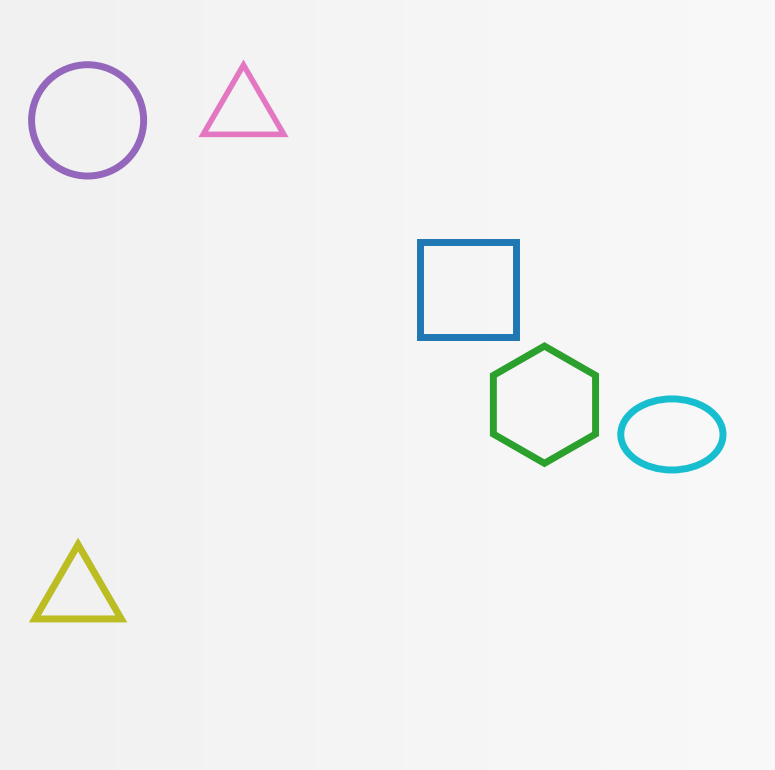[{"shape": "square", "thickness": 2.5, "radius": 0.31, "center": [0.604, 0.624]}, {"shape": "hexagon", "thickness": 2.5, "radius": 0.38, "center": [0.703, 0.474]}, {"shape": "circle", "thickness": 2.5, "radius": 0.36, "center": [0.113, 0.844]}, {"shape": "triangle", "thickness": 2, "radius": 0.3, "center": [0.314, 0.856]}, {"shape": "triangle", "thickness": 2.5, "radius": 0.32, "center": [0.101, 0.228]}, {"shape": "oval", "thickness": 2.5, "radius": 0.33, "center": [0.867, 0.436]}]